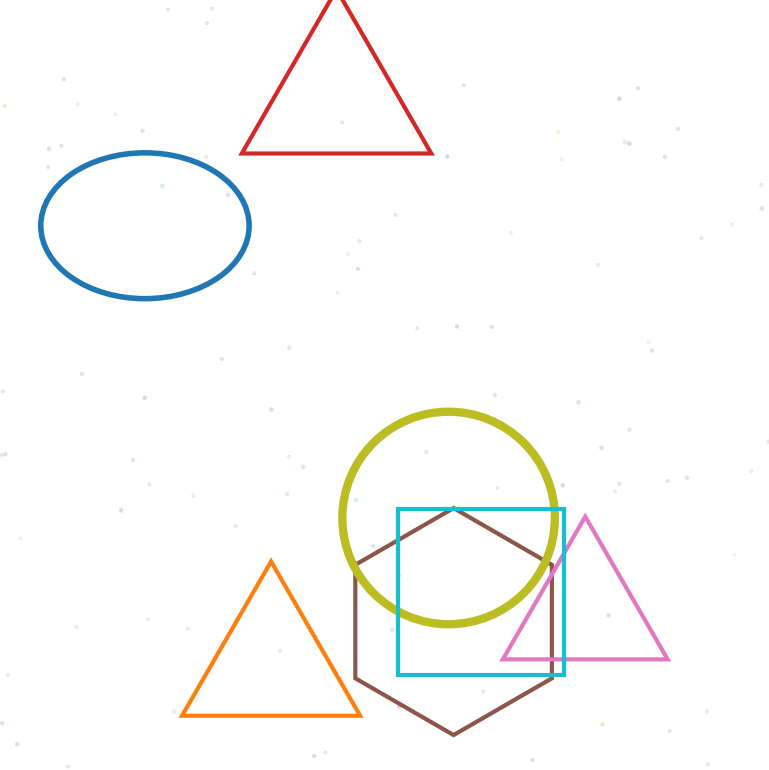[{"shape": "oval", "thickness": 2, "radius": 0.68, "center": [0.188, 0.707]}, {"shape": "triangle", "thickness": 1.5, "radius": 0.67, "center": [0.352, 0.137]}, {"shape": "triangle", "thickness": 1.5, "radius": 0.71, "center": [0.437, 0.872]}, {"shape": "hexagon", "thickness": 1.5, "radius": 0.74, "center": [0.589, 0.193]}, {"shape": "triangle", "thickness": 1.5, "radius": 0.62, "center": [0.76, 0.205]}, {"shape": "circle", "thickness": 3, "radius": 0.69, "center": [0.583, 0.327]}, {"shape": "square", "thickness": 1.5, "radius": 0.54, "center": [0.625, 0.232]}]